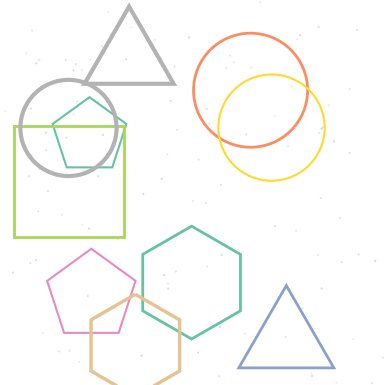[{"shape": "hexagon", "thickness": 2, "radius": 0.73, "center": [0.498, 0.266]}, {"shape": "pentagon", "thickness": 1.5, "radius": 0.5, "center": [0.232, 0.647]}, {"shape": "circle", "thickness": 2, "radius": 0.74, "center": [0.651, 0.766]}, {"shape": "triangle", "thickness": 2, "radius": 0.71, "center": [0.744, 0.116]}, {"shape": "pentagon", "thickness": 1.5, "radius": 0.6, "center": [0.237, 0.233]}, {"shape": "square", "thickness": 2, "radius": 0.72, "center": [0.179, 0.528]}, {"shape": "circle", "thickness": 1.5, "radius": 0.69, "center": [0.705, 0.669]}, {"shape": "hexagon", "thickness": 2.5, "radius": 0.66, "center": [0.351, 0.103]}, {"shape": "triangle", "thickness": 3, "radius": 0.67, "center": [0.335, 0.849]}, {"shape": "circle", "thickness": 3, "radius": 0.62, "center": [0.178, 0.668]}]